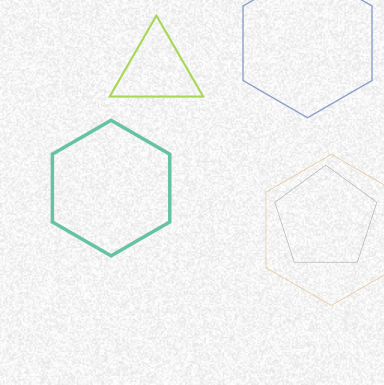[{"shape": "hexagon", "thickness": 2.5, "radius": 0.88, "center": [0.288, 0.512]}, {"shape": "hexagon", "thickness": 1, "radius": 0.97, "center": [0.799, 0.888]}, {"shape": "triangle", "thickness": 1.5, "radius": 0.7, "center": [0.406, 0.819]}, {"shape": "hexagon", "thickness": 0.5, "radius": 0.98, "center": [0.861, 0.403]}, {"shape": "pentagon", "thickness": 0.5, "radius": 0.7, "center": [0.846, 0.432]}]